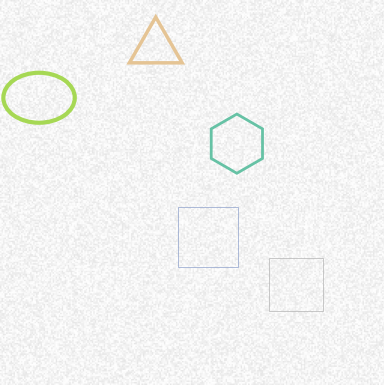[{"shape": "hexagon", "thickness": 2, "radius": 0.38, "center": [0.615, 0.627]}, {"shape": "square", "thickness": 0.5, "radius": 0.39, "center": [0.54, 0.384]}, {"shape": "oval", "thickness": 3, "radius": 0.46, "center": [0.101, 0.746]}, {"shape": "triangle", "thickness": 2.5, "radius": 0.4, "center": [0.405, 0.876]}, {"shape": "square", "thickness": 0.5, "radius": 0.35, "center": [0.769, 0.262]}]